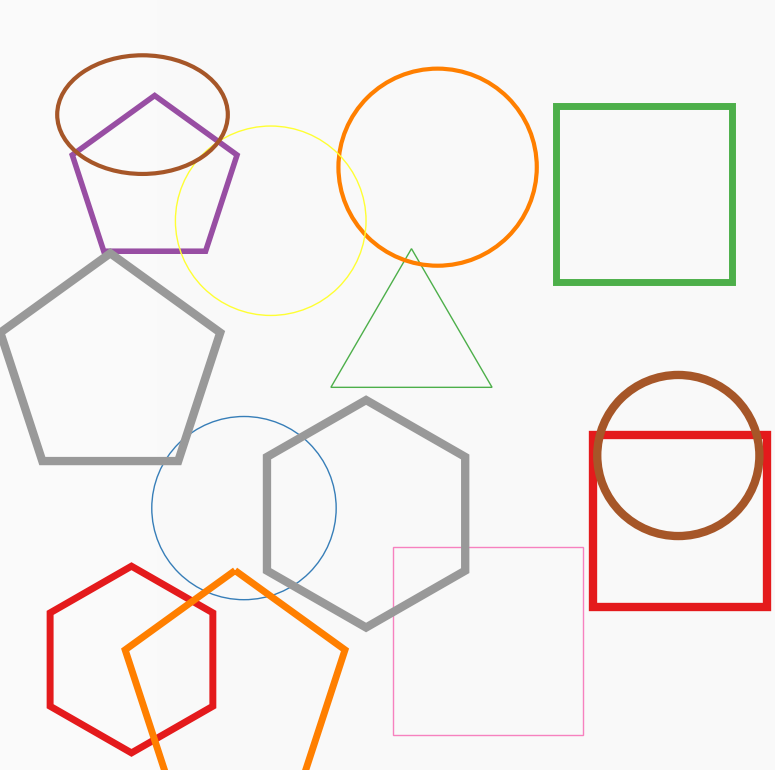[{"shape": "hexagon", "thickness": 2.5, "radius": 0.61, "center": [0.17, 0.143]}, {"shape": "square", "thickness": 3, "radius": 0.56, "center": [0.878, 0.323]}, {"shape": "circle", "thickness": 0.5, "radius": 0.59, "center": [0.315, 0.34]}, {"shape": "triangle", "thickness": 0.5, "radius": 0.6, "center": [0.531, 0.557]}, {"shape": "square", "thickness": 2.5, "radius": 0.57, "center": [0.831, 0.748]}, {"shape": "pentagon", "thickness": 2, "radius": 0.56, "center": [0.2, 0.764]}, {"shape": "pentagon", "thickness": 2.5, "radius": 0.75, "center": [0.303, 0.11]}, {"shape": "circle", "thickness": 1.5, "radius": 0.64, "center": [0.565, 0.783]}, {"shape": "circle", "thickness": 0.5, "radius": 0.61, "center": [0.349, 0.713]}, {"shape": "oval", "thickness": 1.5, "radius": 0.55, "center": [0.184, 0.851]}, {"shape": "circle", "thickness": 3, "radius": 0.52, "center": [0.875, 0.408]}, {"shape": "square", "thickness": 0.5, "radius": 0.61, "center": [0.63, 0.167]}, {"shape": "pentagon", "thickness": 3, "radius": 0.75, "center": [0.142, 0.522]}, {"shape": "hexagon", "thickness": 3, "radius": 0.74, "center": [0.472, 0.333]}]